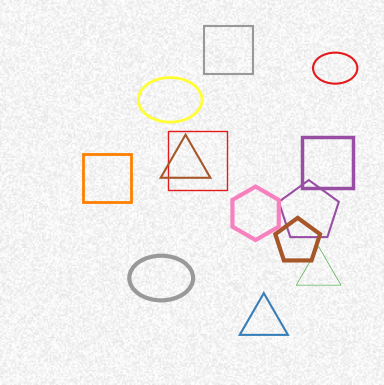[{"shape": "oval", "thickness": 1.5, "radius": 0.29, "center": [0.871, 0.823]}, {"shape": "square", "thickness": 1, "radius": 0.38, "center": [0.512, 0.582]}, {"shape": "triangle", "thickness": 1.5, "radius": 0.36, "center": [0.685, 0.166]}, {"shape": "triangle", "thickness": 0.5, "radius": 0.34, "center": [0.828, 0.293]}, {"shape": "pentagon", "thickness": 1.5, "radius": 0.41, "center": [0.802, 0.45]}, {"shape": "square", "thickness": 2.5, "radius": 0.33, "center": [0.851, 0.577]}, {"shape": "square", "thickness": 2, "radius": 0.31, "center": [0.278, 0.538]}, {"shape": "oval", "thickness": 2, "radius": 0.41, "center": [0.442, 0.741]}, {"shape": "pentagon", "thickness": 3, "radius": 0.31, "center": [0.773, 0.373]}, {"shape": "triangle", "thickness": 1.5, "radius": 0.37, "center": [0.482, 0.576]}, {"shape": "hexagon", "thickness": 3, "radius": 0.35, "center": [0.664, 0.446]}, {"shape": "oval", "thickness": 3, "radius": 0.41, "center": [0.419, 0.278]}, {"shape": "square", "thickness": 1.5, "radius": 0.31, "center": [0.593, 0.871]}]